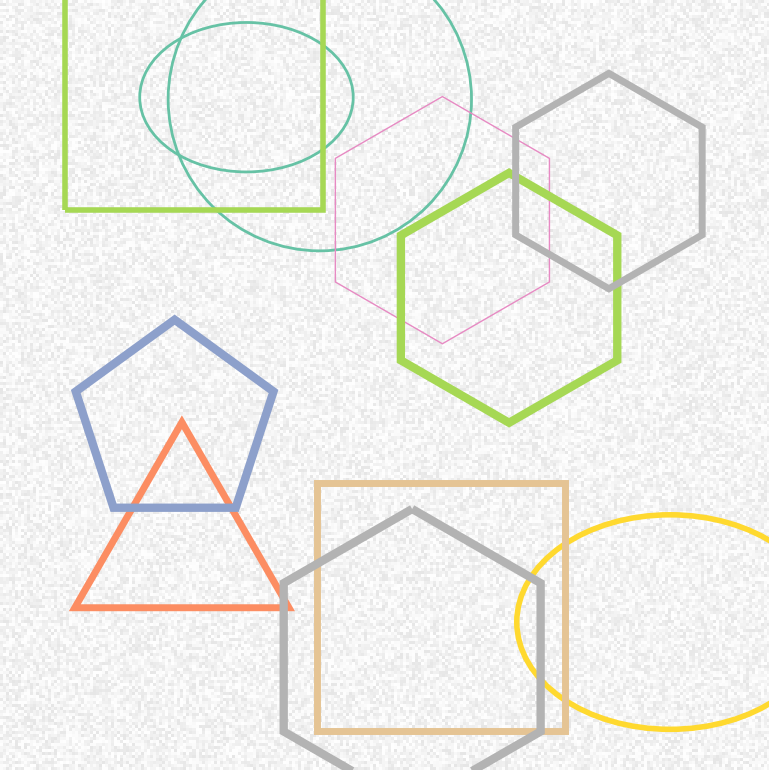[{"shape": "oval", "thickness": 1, "radius": 0.69, "center": [0.32, 0.874]}, {"shape": "circle", "thickness": 1, "radius": 0.98, "center": [0.415, 0.871]}, {"shape": "triangle", "thickness": 2.5, "radius": 0.8, "center": [0.236, 0.291]}, {"shape": "pentagon", "thickness": 3, "radius": 0.67, "center": [0.227, 0.45]}, {"shape": "hexagon", "thickness": 0.5, "radius": 0.8, "center": [0.575, 0.714]}, {"shape": "hexagon", "thickness": 3, "radius": 0.81, "center": [0.661, 0.613]}, {"shape": "square", "thickness": 2, "radius": 0.84, "center": [0.252, 0.895]}, {"shape": "oval", "thickness": 2, "radius": 1.0, "center": [0.87, 0.192]}, {"shape": "square", "thickness": 2.5, "radius": 0.8, "center": [0.573, 0.212]}, {"shape": "hexagon", "thickness": 2.5, "radius": 0.7, "center": [0.791, 0.765]}, {"shape": "hexagon", "thickness": 3, "radius": 0.96, "center": [0.535, 0.146]}]